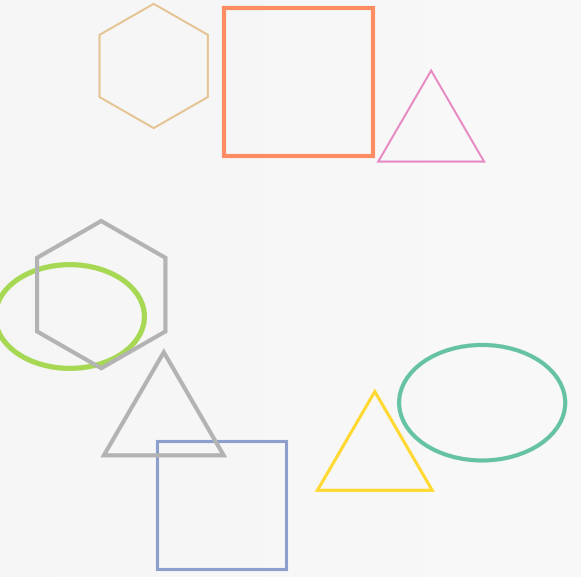[{"shape": "oval", "thickness": 2, "radius": 0.71, "center": [0.83, 0.302]}, {"shape": "square", "thickness": 2, "radius": 0.64, "center": [0.513, 0.856]}, {"shape": "square", "thickness": 1.5, "radius": 0.55, "center": [0.381, 0.125]}, {"shape": "triangle", "thickness": 1, "radius": 0.53, "center": [0.742, 0.772]}, {"shape": "oval", "thickness": 2.5, "radius": 0.64, "center": [0.12, 0.451]}, {"shape": "triangle", "thickness": 1.5, "radius": 0.57, "center": [0.645, 0.207]}, {"shape": "hexagon", "thickness": 1, "radius": 0.54, "center": [0.264, 0.885]}, {"shape": "triangle", "thickness": 2, "radius": 0.59, "center": [0.282, 0.27]}, {"shape": "hexagon", "thickness": 2, "radius": 0.64, "center": [0.174, 0.489]}]